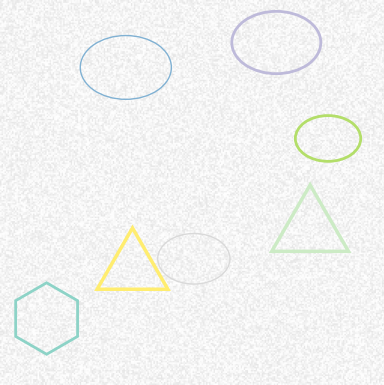[{"shape": "hexagon", "thickness": 2, "radius": 0.46, "center": [0.121, 0.173]}, {"shape": "oval", "thickness": 2, "radius": 0.58, "center": [0.718, 0.89]}, {"shape": "oval", "thickness": 1, "radius": 0.59, "center": [0.327, 0.825]}, {"shape": "oval", "thickness": 2, "radius": 0.42, "center": [0.852, 0.64]}, {"shape": "oval", "thickness": 1, "radius": 0.47, "center": [0.504, 0.328]}, {"shape": "triangle", "thickness": 2.5, "radius": 0.58, "center": [0.806, 0.405]}, {"shape": "triangle", "thickness": 2.5, "radius": 0.53, "center": [0.344, 0.302]}]